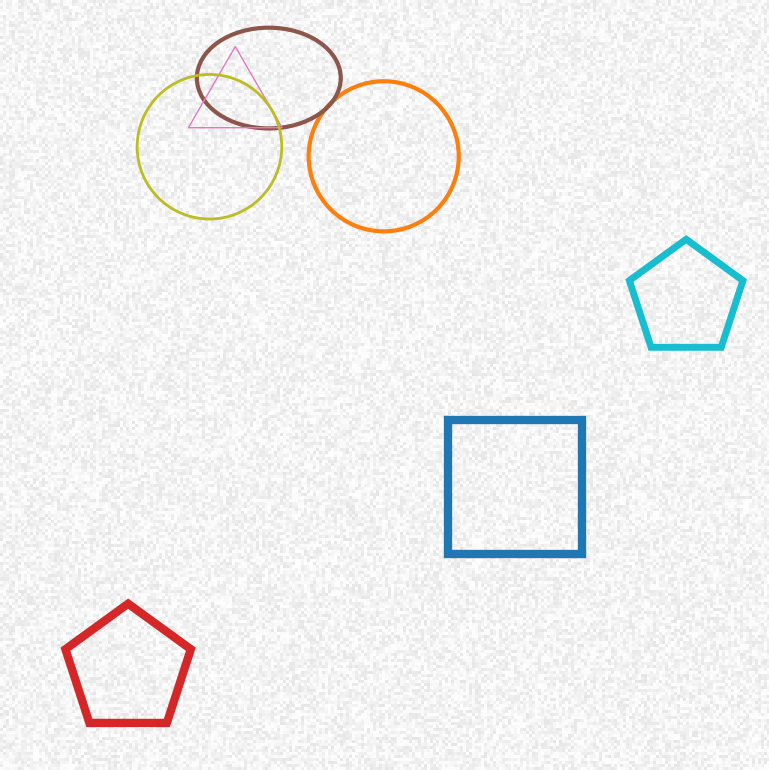[{"shape": "square", "thickness": 3, "radius": 0.43, "center": [0.668, 0.368]}, {"shape": "circle", "thickness": 1.5, "radius": 0.49, "center": [0.498, 0.797]}, {"shape": "pentagon", "thickness": 3, "radius": 0.43, "center": [0.166, 0.13]}, {"shape": "oval", "thickness": 1.5, "radius": 0.47, "center": [0.349, 0.899]}, {"shape": "triangle", "thickness": 0.5, "radius": 0.35, "center": [0.306, 0.869]}, {"shape": "circle", "thickness": 1, "radius": 0.47, "center": [0.272, 0.809]}, {"shape": "pentagon", "thickness": 2.5, "radius": 0.39, "center": [0.891, 0.612]}]